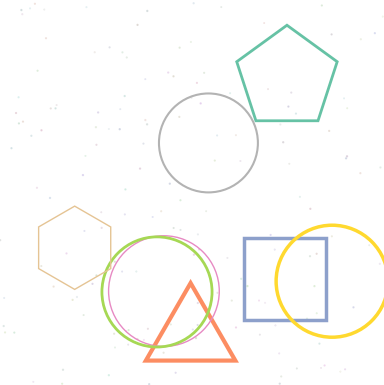[{"shape": "pentagon", "thickness": 2, "radius": 0.69, "center": [0.745, 0.797]}, {"shape": "triangle", "thickness": 3, "radius": 0.67, "center": [0.495, 0.131]}, {"shape": "square", "thickness": 2.5, "radius": 0.53, "center": [0.74, 0.275]}, {"shape": "circle", "thickness": 1, "radius": 0.72, "center": [0.426, 0.244]}, {"shape": "circle", "thickness": 2, "radius": 0.72, "center": [0.408, 0.242]}, {"shape": "circle", "thickness": 2.5, "radius": 0.73, "center": [0.863, 0.27]}, {"shape": "hexagon", "thickness": 1, "radius": 0.54, "center": [0.194, 0.356]}, {"shape": "circle", "thickness": 1.5, "radius": 0.64, "center": [0.541, 0.629]}]